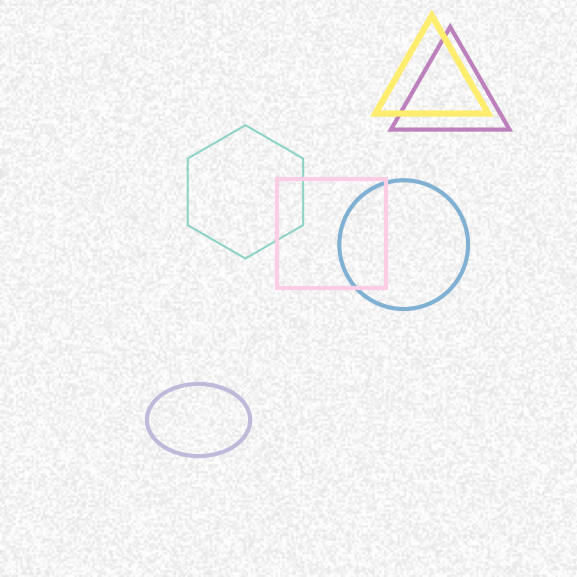[{"shape": "hexagon", "thickness": 1, "radius": 0.58, "center": [0.425, 0.667]}, {"shape": "oval", "thickness": 2, "radius": 0.45, "center": [0.344, 0.272]}, {"shape": "circle", "thickness": 2, "radius": 0.56, "center": [0.699, 0.576]}, {"shape": "square", "thickness": 2, "radius": 0.47, "center": [0.574, 0.595]}, {"shape": "triangle", "thickness": 2, "radius": 0.59, "center": [0.78, 0.834]}, {"shape": "triangle", "thickness": 3, "radius": 0.56, "center": [0.748, 0.859]}]